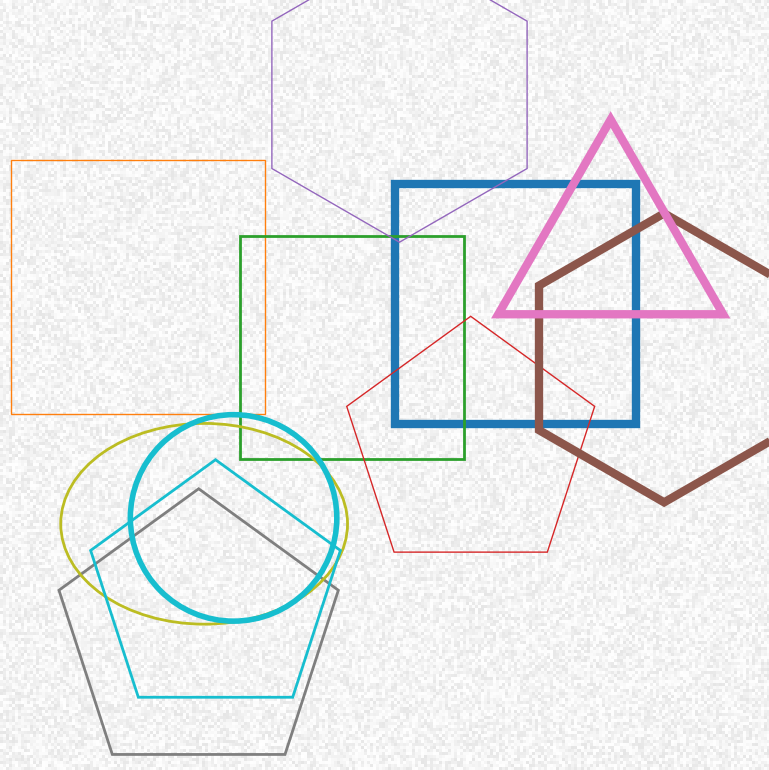[{"shape": "square", "thickness": 3, "radius": 0.78, "center": [0.67, 0.605]}, {"shape": "square", "thickness": 0.5, "radius": 0.83, "center": [0.179, 0.628]}, {"shape": "square", "thickness": 1, "radius": 0.73, "center": [0.457, 0.549]}, {"shape": "pentagon", "thickness": 0.5, "radius": 0.85, "center": [0.611, 0.42]}, {"shape": "hexagon", "thickness": 0.5, "radius": 0.96, "center": [0.519, 0.877]}, {"shape": "hexagon", "thickness": 3, "radius": 0.94, "center": [0.863, 0.535]}, {"shape": "triangle", "thickness": 3, "radius": 0.84, "center": [0.793, 0.676]}, {"shape": "pentagon", "thickness": 1, "radius": 0.95, "center": [0.258, 0.175]}, {"shape": "oval", "thickness": 1, "radius": 0.93, "center": [0.265, 0.32]}, {"shape": "circle", "thickness": 2, "radius": 0.67, "center": [0.303, 0.327]}, {"shape": "pentagon", "thickness": 1, "radius": 0.85, "center": [0.28, 0.232]}]